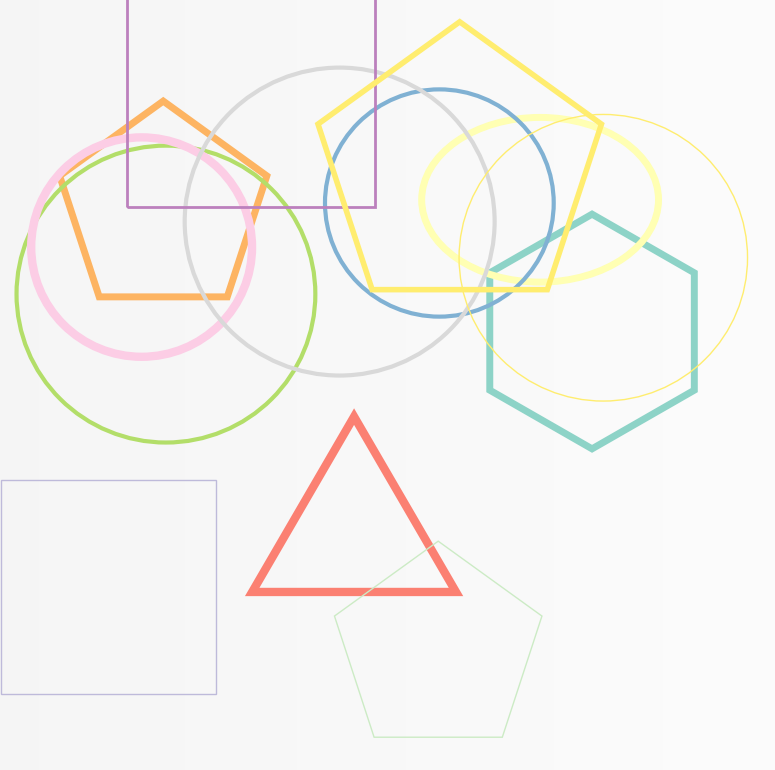[{"shape": "hexagon", "thickness": 2.5, "radius": 0.76, "center": [0.764, 0.569]}, {"shape": "oval", "thickness": 2.5, "radius": 0.76, "center": [0.697, 0.741]}, {"shape": "square", "thickness": 0.5, "radius": 0.7, "center": [0.14, 0.238]}, {"shape": "triangle", "thickness": 3, "radius": 0.76, "center": [0.457, 0.307]}, {"shape": "circle", "thickness": 1.5, "radius": 0.74, "center": [0.567, 0.736]}, {"shape": "pentagon", "thickness": 2.5, "radius": 0.7, "center": [0.211, 0.728]}, {"shape": "circle", "thickness": 1.5, "radius": 0.96, "center": [0.214, 0.618]}, {"shape": "circle", "thickness": 3, "radius": 0.71, "center": [0.183, 0.679]}, {"shape": "circle", "thickness": 1.5, "radius": 1.0, "center": [0.438, 0.712]}, {"shape": "square", "thickness": 1, "radius": 0.8, "center": [0.324, 0.892]}, {"shape": "pentagon", "thickness": 0.5, "radius": 0.7, "center": [0.565, 0.156]}, {"shape": "pentagon", "thickness": 2, "radius": 0.96, "center": [0.593, 0.779]}, {"shape": "circle", "thickness": 0.5, "radius": 0.93, "center": [0.778, 0.665]}]